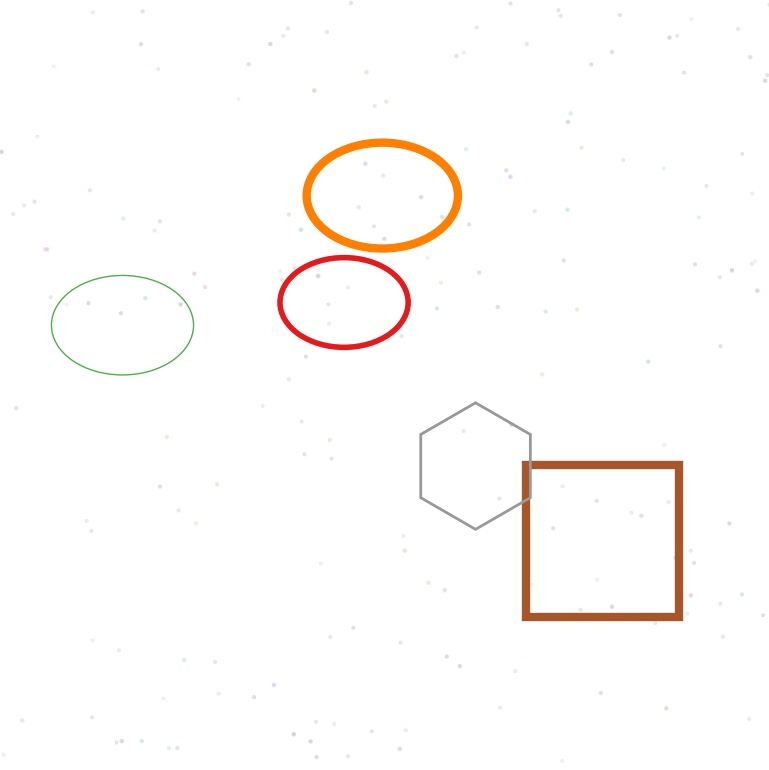[{"shape": "oval", "thickness": 2, "radius": 0.42, "center": [0.447, 0.607]}, {"shape": "oval", "thickness": 0.5, "radius": 0.46, "center": [0.159, 0.578]}, {"shape": "oval", "thickness": 3, "radius": 0.49, "center": [0.497, 0.746]}, {"shape": "square", "thickness": 3, "radius": 0.5, "center": [0.783, 0.297]}, {"shape": "hexagon", "thickness": 1, "radius": 0.41, "center": [0.618, 0.395]}]